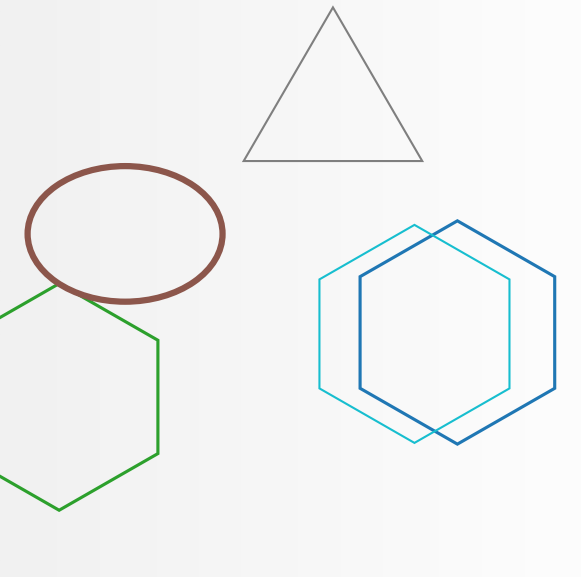[{"shape": "hexagon", "thickness": 1.5, "radius": 0.97, "center": [0.787, 0.423]}, {"shape": "hexagon", "thickness": 1.5, "radius": 0.98, "center": [0.102, 0.312]}, {"shape": "oval", "thickness": 3, "radius": 0.84, "center": [0.215, 0.594]}, {"shape": "triangle", "thickness": 1, "radius": 0.89, "center": [0.573, 0.809]}, {"shape": "hexagon", "thickness": 1, "radius": 0.94, "center": [0.713, 0.421]}]